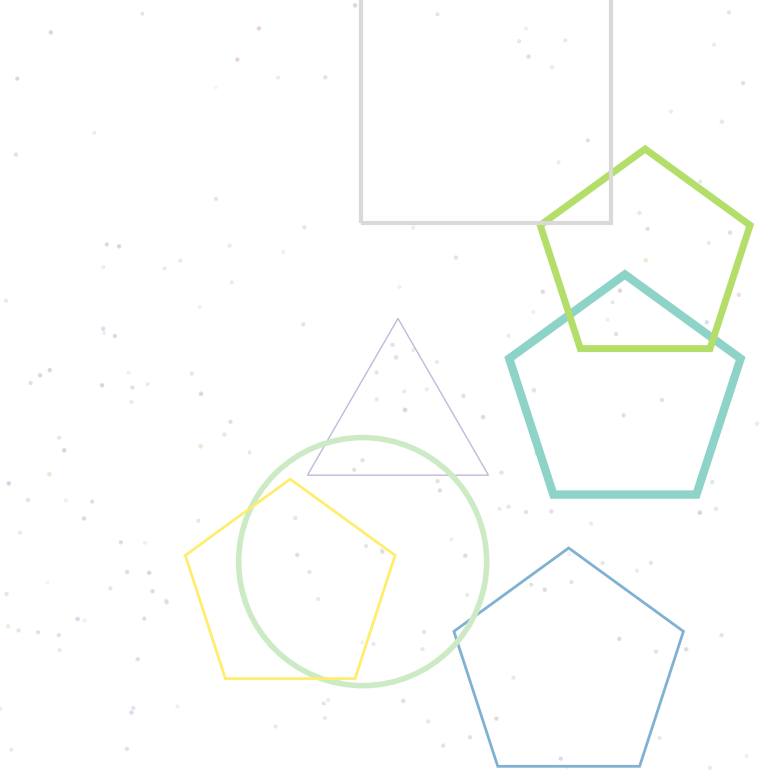[{"shape": "pentagon", "thickness": 3, "radius": 0.79, "center": [0.812, 0.486]}, {"shape": "triangle", "thickness": 0.5, "radius": 0.68, "center": [0.517, 0.451]}, {"shape": "pentagon", "thickness": 1, "radius": 0.78, "center": [0.739, 0.132]}, {"shape": "pentagon", "thickness": 2.5, "radius": 0.72, "center": [0.838, 0.663]}, {"shape": "square", "thickness": 1.5, "radius": 0.81, "center": [0.632, 0.872]}, {"shape": "circle", "thickness": 2, "radius": 0.81, "center": [0.471, 0.271]}, {"shape": "pentagon", "thickness": 1, "radius": 0.72, "center": [0.377, 0.235]}]